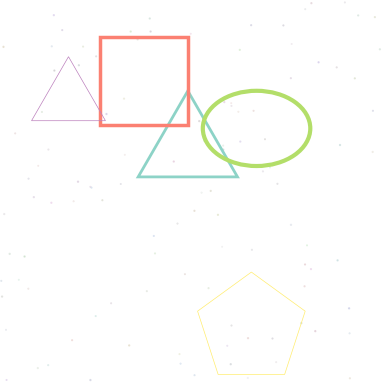[{"shape": "triangle", "thickness": 2, "radius": 0.74, "center": [0.488, 0.615]}, {"shape": "square", "thickness": 2.5, "radius": 0.57, "center": [0.375, 0.789]}, {"shape": "oval", "thickness": 3, "radius": 0.7, "center": [0.666, 0.666]}, {"shape": "triangle", "thickness": 0.5, "radius": 0.55, "center": [0.178, 0.742]}, {"shape": "pentagon", "thickness": 0.5, "radius": 0.73, "center": [0.653, 0.146]}]